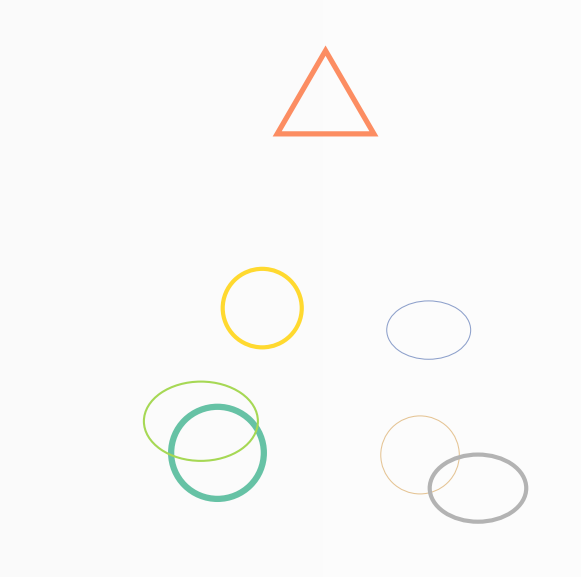[{"shape": "circle", "thickness": 3, "radius": 0.4, "center": [0.374, 0.215]}, {"shape": "triangle", "thickness": 2.5, "radius": 0.48, "center": [0.56, 0.815]}, {"shape": "oval", "thickness": 0.5, "radius": 0.36, "center": [0.738, 0.428]}, {"shape": "oval", "thickness": 1, "radius": 0.49, "center": [0.346, 0.27]}, {"shape": "circle", "thickness": 2, "radius": 0.34, "center": [0.451, 0.466]}, {"shape": "circle", "thickness": 0.5, "radius": 0.34, "center": [0.723, 0.211]}, {"shape": "oval", "thickness": 2, "radius": 0.42, "center": [0.822, 0.154]}]